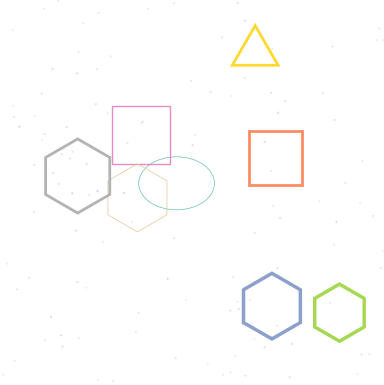[{"shape": "oval", "thickness": 0.5, "radius": 0.49, "center": [0.459, 0.524]}, {"shape": "square", "thickness": 2, "radius": 0.35, "center": [0.715, 0.59]}, {"shape": "hexagon", "thickness": 2.5, "radius": 0.43, "center": [0.706, 0.205]}, {"shape": "square", "thickness": 1, "radius": 0.38, "center": [0.367, 0.648]}, {"shape": "hexagon", "thickness": 2.5, "radius": 0.37, "center": [0.882, 0.188]}, {"shape": "triangle", "thickness": 2, "radius": 0.34, "center": [0.663, 0.865]}, {"shape": "hexagon", "thickness": 0.5, "radius": 0.44, "center": [0.357, 0.486]}, {"shape": "hexagon", "thickness": 2, "radius": 0.48, "center": [0.202, 0.543]}]